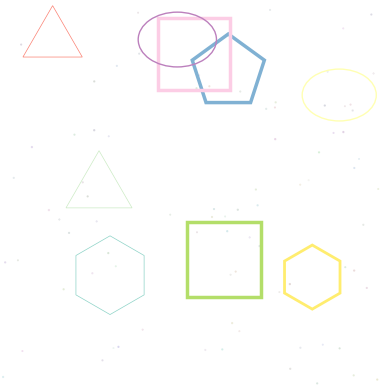[{"shape": "hexagon", "thickness": 0.5, "radius": 0.51, "center": [0.286, 0.285]}, {"shape": "oval", "thickness": 1, "radius": 0.48, "center": [0.881, 0.753]}, {"shape": "triangle", "thickness": 0.5, "radius": 0.44, "center": [0.137, 0.896]}, {"shape": "pentagon", "thickness": 2.5, "radius": 0.49, "center": [0.593, 0.813]}, {"shape": "square", "thickness": 2.5, "radius": 0.48, "center": [0.581, 0.326]}, {"shape": "square", "thickness": 2.5, "radius": 0.47, "center": [0.504, 0.859]}, {"shape": "oval", "thickness": 1, "radius": 0.51, "center": [0.461, 0.897]}, {"shape": "triangle", "thickness": 0.5, "radius": 0.5, "center": [0.257, 0.51]}, {"shape": "hexagon", "thickness": 2, "radius": 0.42, "center": [0.811, 0.28]}]